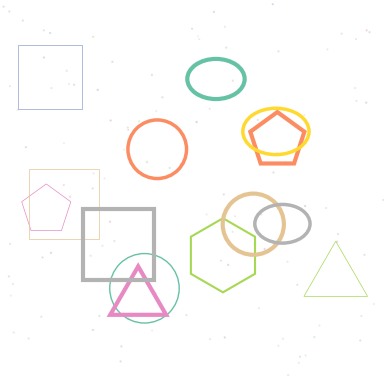[{"shape": "circle", "thickness": 1, "radius": 0.45, "center": [0.375, 0.251]}, {"shape": "oval", "thickness": 3, "radius": 0.37, "center": [0.561, 0.795]}, {"shape": "circle", "thickness": 2.5, "radius": 0.38, "center": [0.408, 0.612]}, {"shape": "pentagon", "thickness": 3, "radius": 0.37, "center": [0.72, 0.635]}, {"shape": "square", "thickness": 0.5, "radius": 0.42, "center": [0.13, 0.8]}, {"shape": "pentagon", "thickness": 0.5, "radius": 0.34, "center": [0.12, 0.455]}, {"shape": "triangle", "thickness": 3, "radius": 0.42, "center": [0.359, 0.224]}, {"shape": "triangle", "thickness": 0.5, "radius": 0.48, "center": [0.872, 0.278]}, {"shape": "hexagon", "thickness": 1.5, "radius": 0.48, "center": [0.579, 0.337]}, {"shape": "oval", "thickness": 2.5, "radius": 0.43, "center": [0.717, 0.659]}, {"shape": "square", "thickness": 0.5, "radius": 0.46, "center": [0.165, 0.469]}, {"shape": "circle", "thickness": 3, "radius": 0.4, "center": [0.658, 0.418]}, {"shape": "oval", "thickness": 2.5, "radius": 0.36, "center": [0.734, 0.419]}, {"shape": "square", "thickness": 3, "radius": 0.46, "center": [0.308, 0.365]}]